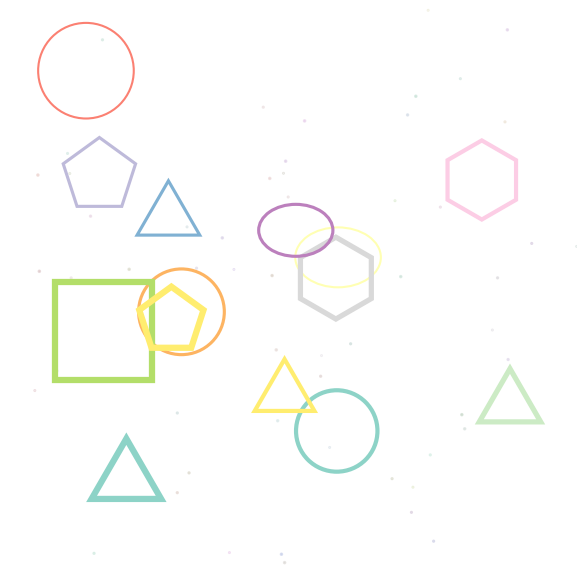[{"shape": "triangle", "thickness": 3, "radius": 0.35, "center": [0.219, 0.17]}, {"shape": "circle", "thickness": 2, "radius": 0.35, "center": [0.583, 0.253]}, {"shape": "oval", "thickness": 1, "radius": 0.37, "center": [0.585, 0.554]}, {"shape": "pentagon", "thickness": 1.5, "radius": 0.33, "center": [0.172, 0.695]}, {"shape": "circle", "thickness": 1, "radius": 0.41, "center": [0.149, 0.877]}, {"shape": "triangle", "thickness": 1.5, "radius": 0.31, "center": [0.292, 0.623]}, {"shape": "circle", "thickness": 1.5, "radius": 0.37, "center": [0.314, 0.459]}, {"shape": "square", "thickness": 3, "radius": 0.42, "center": [0.179, 0.426]}, {"shape": "hexagon", "thickness": 2, "radius": 0.34, "center": [0.834, 0.687]}, {"shape": "hexagon", "thickness": 2.5, "radius": 0.35, "center": [0.582, 0.518]}, {"shape": "oval", "thickness": 1.5, "radius": 0.32, "center": [0.512, 0.6]}, {"shape": "triangle", "thickness": 2.5, "radius": 0.31, "center": [0.883, 0.299]}, {"shape": "triangle", "thickness": 2, "radius": 0.3, "center": [0.493, 0.317]}, {"shape": "pentagon", "thickness": 3, "radius": 0.29, "center": [0.297, 0.444]}]